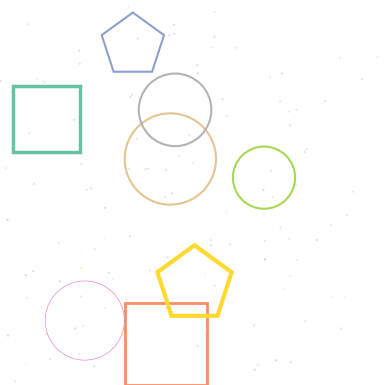[{"shape": "square", "thickness": 2.5, "radius": 0.43, "center": [0.12, 0.691]}, {"shape": "square", "thickness": 2, "radius": 0.53, "center": [0.432, 0.107]}, {"shape": "pentagon", "thickness": 1.5, "radius": 0.43, "center": [0.345, 0.882]}, {"shape": "circle", "thickness": 0.5, "radius": 0.51, "center": [0.22, 0.167]}, {"shape": "circle", "thickness": 1.5, "radius": 0.4, "center": [0.686, 0.539]}, {"shape": "pentagon", "thickness": 3, "radius": 0.51, "center": [0.505, 0.262]}, {"shape": "circle", "thickness": 1.5, "radius": 0.59, "center": [0.442, 0.587]}, {"shape": "circle", "thickness": 1.5, "radius": 0.47, "center": [0.455, 0.715]}]